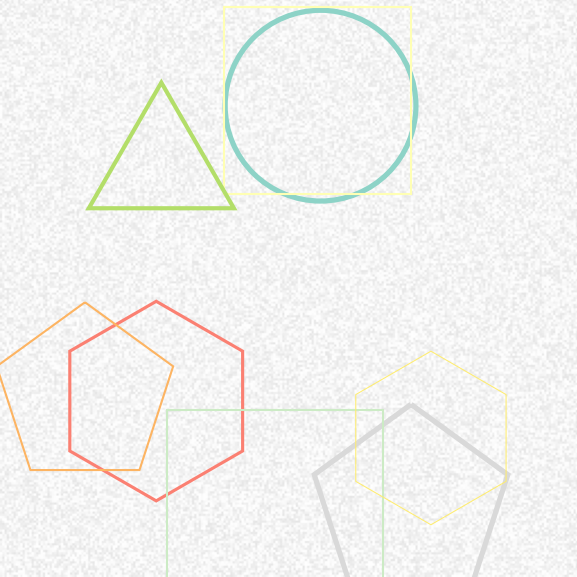[{"shape": "circle", "thickness": 2.5, "radius": 0.83, "center": [0.555, 0.816]}, {"shape": "square", "thickness": 1, "radius": 0.81, "center": [0.549, 0.825]}, {"shape": "hexagon", "thickness": 1.5, "radius": 0.86, "center": [0.271, 0.305]}, {"shape": "pentagon", "thickness": 1, "radius": 0.8, "center": [0.147, 0.315]}, {"shape": "triangle", "thickness": 2, "radius": 0.73, "center": [0.279, 0.711]}, {"shape": "pentagon", "thickness": 2.5, "radius": 0.88, "center": [0.712, 0.123]}, {"shape": "square", "thickness": 1, "radius": 0.93, "center": [0.476, 0.102]}, {"shape": "hexagon", "thickness": 0.5, "radius": 0.75, "center": [0.746, 0.241]}]